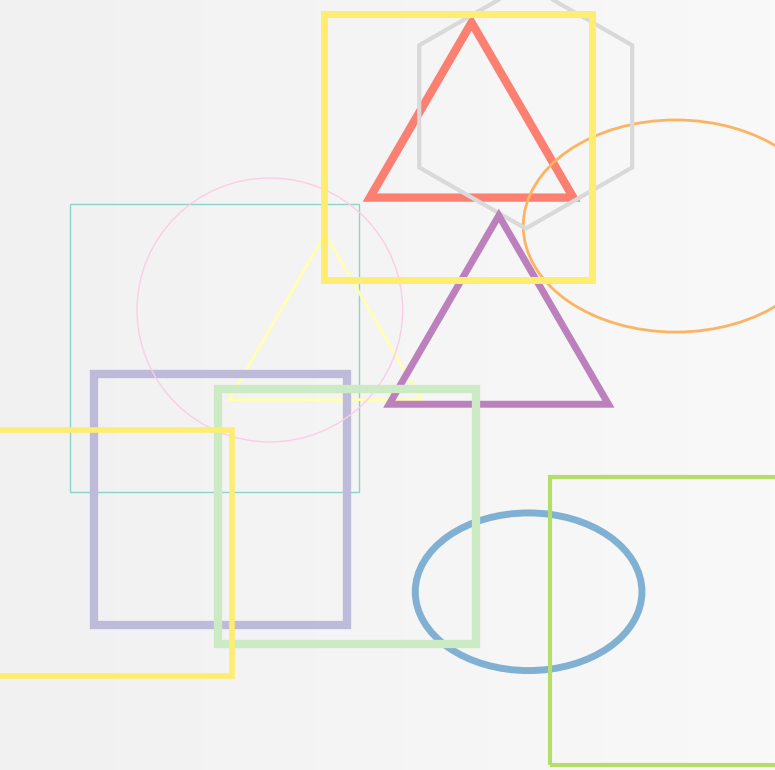[{"shape": "square", "thickness": 0.5, "radius": 0.93, "center": [0.277, 0.548]}, {"shape": "triangle", "thickness": 1, "radius": 0.72, "center": [0.419, 0.553]}, {"shape": "square", "thickness": 3, "radius": 0.82, "center": [0.285, 0.351]}, {"shape": "triangle", "thickness": 3, "radius": 0.76, "center": [0.608, 0.819]}, {"shape": "oval", "thickness": 2.5, "radius": 0.73, "center": [0.682, 0.231]}, {"shape": "oval", "thickness": 1, "radius": 0.98, "center": [0.872, 0.706]}, {"shape": "square", "thickness": 1.5, "radius": 0.94, "center": [0.897, 0.193]}, {"shape": "circle", "thickness": 0.5, "radius": 0.86, "center": [0.348, 0.597]}, {"shape": "hexagon", "thickness": 1.5, "radius": 0.79, "center": [0.678, 0.862]}, {"shape": "triangle", "thickness": 2.5, "radius": 0.82, "center": [0.644, 0.557]}, {"shape": "square", "thickness": 3, "radius": 0.83, "center": [0.448, 0.329]}, {"shape": "square", "thickness": 2, "radius": 0.8, "center": [0.141, 0.282]}, {"shape": "square", "thickness": 2.5, "radius": 0.86, "center": [0.591, 0.809]}]